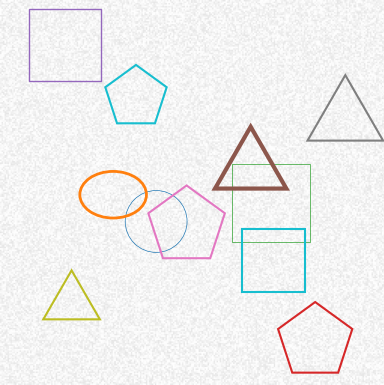[{"shape": "circle", "thickness": 0.5, "radius": 0.4, "center": [0.406, 0.425]}, {"shape": "oval", "thickness": 2, "radius": 0.43, "center": [0.294, 0.494]}, {"shape": "square", "thickness": 0.5, "radius": 0.51, "center": [0.704, 0.473]}, {"shape": "pentagon", "thickness": 1.5, "radius": 0.51, "center": [0.819, 0.114]}, {"shape": "square", "thickness": 1, "radius": 0.47, "center": [0.169, 0.883]}, {"shape": "triangle", "thickness": 3, "radius": 0.54, "center": [0.651, 0.564]}, {"shape": "pentagon", "thickness": 1.5, "radius": 0.52, "center": [0.485, 0.414]}, {"shape": "triangle", "thickness": 1.5, "radius": 0.57, "center": [0.897, 0.691]}, {"shape": "triangle", "thickness": 1.5, "radius": 0.42, "center": [0.186, 0.213]}, {"shape": "square", "thickness": 1.5, "radius": 0.41, "center": [0.711, 0.323]}, {"shape": "pentagon", "thickness": 1.5, "radius": 0.42, "center": [0.353, 0.748]}]